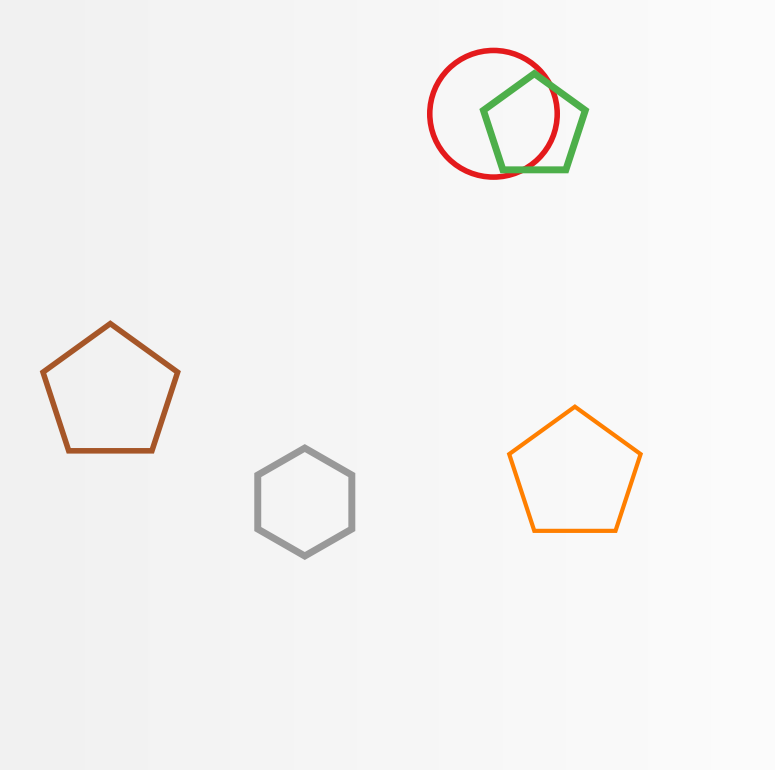[{"shape": "circle", "thickness": 2, "radius": 0.41, "center": [0.637, 0.852]}, {"shape": "pentagon", "thickness": 2.5, "radius": 0.35, "center": [0.69, 0.835]}, {"shape": "pentagon", "thickness": 1.5, "radius": 0.45, "center": [0.742, 0.383]}, {"shape": "pentagon", "thickness": 2, "radius": 0.46, "center": [0.142, 0.488]}, {"shape": "hexagon", "thickness": 2.5, "radius": 0.35, "center": [0.393, 0.348]}]